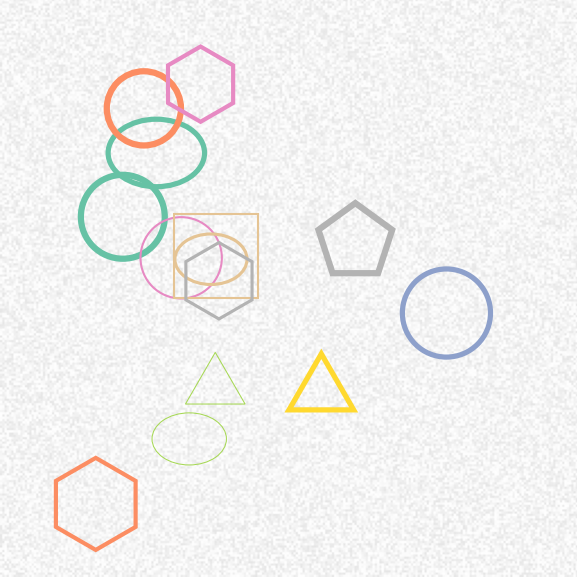[{"shape": "oval", "thickness": 2.5, "radius": 0.42, "center": [0.271, 0.734]}, {"shape": "circle", "thickness": 3, "radius": 0.36, "center": [0.213, 0.624]}, {"shape": "circle", "thickness": 3, "radius": 0.32, "center": [0.249, 0.812]}, {"shape": "hexagon", "thickness": 2, "radius": 0.4, "center": [0.166, 0.127]}, {"shape": "circle", "thickness": 2.5, "radius": 0.38, "center": [0.773, 0.457]}, {"shape": "hexagon", "thickness": 2, "radius": 0.33, "center": [0.347, 0.853]}, {"shape": "circle", "thickness": 1, "radius": 0.35, "center": [0.314, 0.553]}, {"shape": "oval", "thickness": 0.5, "radius": 0.32, "center": [0.328, 0.239]}, {"shape": "triangle", "thickness": 0.5, "radius": 0.3, "center": [0.373, 0.329]}, {"shape": "triangle", "thickness": 2.5, "radius": 0.32, "center": [0.556, 0.322]}, {"shape": "oval", "thickness": 1.5, "radius": 0.31, "center": [0.365, 0.55]}, {"shape": "square", "thickness": 1, "radius": 0.36, "center": [0.375, 0.555]}, {"shape": "hexagon", "thickness": 1.5, "radius": 0.33, "center": [0.379, 0.513]}, {"shape": "pentagon", "thickness": 3, "radius": 0.34, "center": [0.615, 0.58]}]